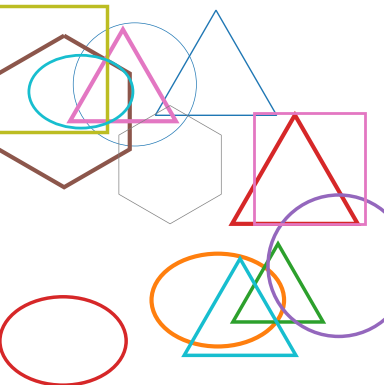[{"shape": "triangle", "thickness": 1, "radius": 0.91, "center": [0.561, 0.792]}, {"shape": "circle", "thickness": 0.5, "radius": 0.8, "center": [0.35, 0.781]}, {"shape": "oval", "thickness": 3, "radius": 0.86, "center": [0.566, 0.221]}, {"shape": "triangle", "thickness": 2.5, "radius": 0.68, "center": [0.722, 0.231]}, {"shape": "oval", "thickness": 2.5, "radius": 0.82, "center": [0.164, 0.114]}, {"shape": "triangle", "thickness": 3, "radius": 0.94, "center": [0.766, 0.513]}, {"shape": "circle", "thickness": 2.5, "radius": 0.92, "center": [0.88, 0.31]}, {"shape": "hexagon", "thickness": 3, "radius": 0.98, "center": [0.167, 0.711]}, {"shape": "triangle", "thickness": 3, "radius": 0.79, "center": [0.319, 0.764]}, {"shape": "square", "thickness": 2, "radius": 0.72, "center": [0.804, 0.562]}, {"shape": "hexagon", "thickness": 0.5, "radius": 0.77, "center": [0.442, 0.572]}, {"shape": "square", "thickness": 2.5, "radius": 0.82, "center": [0.116, 0.82]}, {"shape": "oval", "thickness": 2, "radius": 0.68, "center": [0.21, 0.762]}, {"shape": "triangle", "thickness": 2.5, "radius": 0.84, "center": [0.624, 0.161]}]